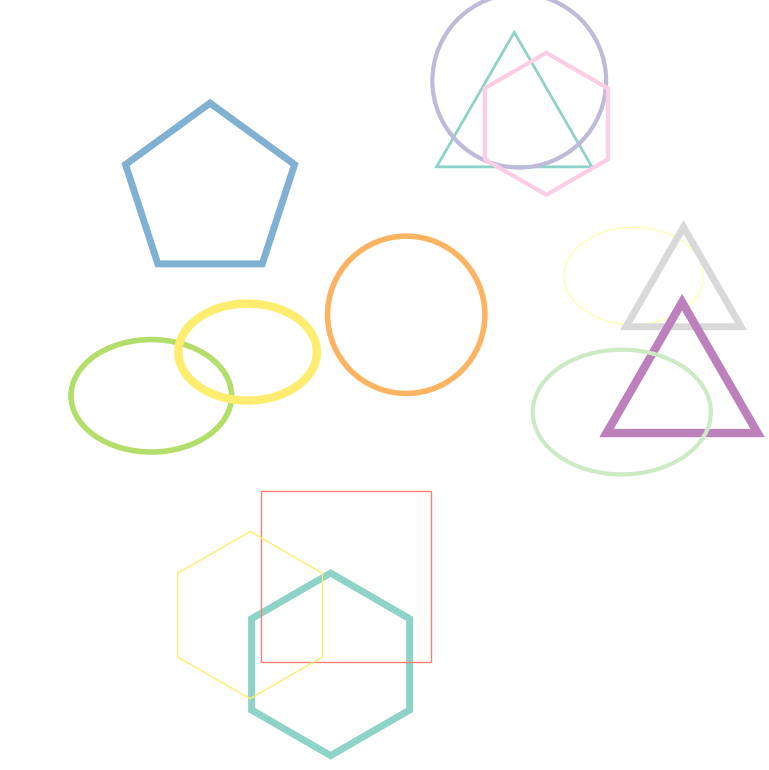[{"shape": "hexagon", "thickness": 2.5, "radius": 0.59, "center": [0.429, 0.137]}, {"shape": "triangle", "thickness": 1, "radius": 0.58, "center": [0.668, 0.842]}, {"shape": "oval", "thickness": 0.5, "radius": 0.45, "center": [0.823, 0.642]}, {"shape": "circle", "thickness": 1.5, "radius": 0.56, "center": [0.674, 0.895]}, {"shape": "square", "thickness": 0.5, "radius": 0.55, "center": [0.449, 0.252]}, {"shape": "pentagon", "thickness": 2.5, "radius": 0.58, "center": [0.273, 0.751]}, {"shape": "circle", "thickness": 2, "radius": 0.51, "center": [0.528, 0.591]}, {"shape": "oval", "thickness": 2, "radius": 0.52, "center": [0.197, 0.486]}, {"shape": "hexagon", "thickness": 1.5, "radius": 0.46, "center": [0.709, 0.839]}, {"shape": "triangle", "thickness": 2.5, "radius": 0.43, "center": [0.888, 0.619]}, {"shape": "triangle", "thickness": 3, "radius": 0.57, "center": [0.886, 0.494]}, {"shape": "oval", "thickness": 1.5, "radius": 0.58, "center": [0.808, 0.465]}, {"shape": "oval", "thickness": 3, "radius": 0.45, "center": [0.322, 0.543]}, {"shape": "hexagon", "thickness": 0.5, "radius": 0.54, "center": [0.325, 0.201]}]